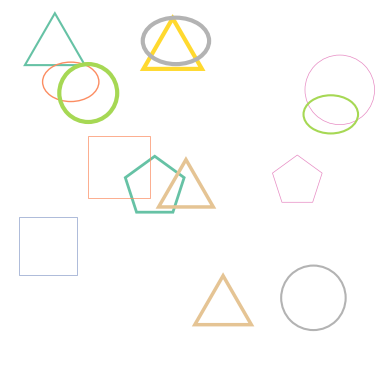[{"shape": "pentagon", "thickness": 2, "radius": 0.4, "center": [0.402, 0.514]}, {"shape": "triangle", "thickness": 1.5, "radius": 0.45, "center": [0.143, 0.876]}, {"shape": "oval", "thickness": 1, "radius": 0.37, "center": [0.184, 0.787]}, {"shape": "square", "thickness": 0.5, "radius": 0.4, "center": [0.31, 0.566]}, {"shape": "square", "thickness": 0.5, "radius": 0.37, "center": [0.124, 0.362]}, {"shape": "circle", "thickness": 0.5, "radius": 0.45, "center": [0.883, 0.767]}, {"shape": "pentagon", "thickness": 0.5, "radius": 0.34, "center": [0.772, 0.529]}, {"shape": "circle", "thickness": 3, "radius": 0.38, "center": [0.229, 0.758]}, {"shape": "oval", "thickness": 1.5, "radius": 0.35, "center": [0.859, 0.703]}, {"shape": "triangle", "thickness": 3, "radius": 0.44, "center": [0.448, 0.865]}, {"shape": "triangle", "thickness": 2.5, "radius": 0.41, "center": [0.483, 0.503]}, {"shape": "triangle", "thickness": 2.5, "radius": 0.42, "center": [0.579, 0.199]}, {"shape": "circle", "thickness": 1.5, "radius": 0.42, "center": [0.814, 0.226]}, {"shape": "oval", "thickness": 3, "radius": 0.43, "center": [0.457, 0.894]}]